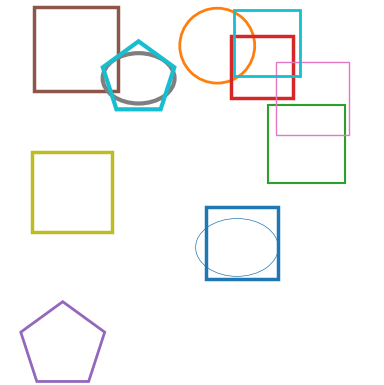[{"shape": "oval", "thickness": 0.5, "radius": 0.54, "center": [0.615, 0.357]}, {"shape": "square", "thickness": 2.5, "radius": 0.47, "center": [0.628, 0.369]}, {"shape": "circle", "thickness": 2, "radius": 0.49, "center": [0.564, 0.881]}, {"shape": "square", "thickness": 1.5, "radius": 0.5, "center": [0.797, 0.626]}, {"shape": "square", "thickness": 2.5, "radius": 0.4, "center": [0.681, 0.827]}, {"shape": "pentagon", "thickness": 2, "radius": 0.57, "center": [0.163, 0.102]}, {"shape": "square", "thickness": 2.5, "radius": 0.54, "center": [0.197, 0.873]}, {"shape": "square", "thickness": 1, "radius": 0.47, "center": [0.811, 0.744]}, {"shape": "oval", "thickness": 3, "radius": 0.47, "center": [0.36, 0.797]}, {"shape": "square", "thickness": 2.5, "radius": 0.52, "center": [0.188, 0.502]}, {"shape": "square", "thickness": 2, "radius": 0.43, "center": [0.694, 0.889]}, {"shape": "pentagon", "thickness": 3, "radius": 0.49, "center": [0.36, 0.795]}]